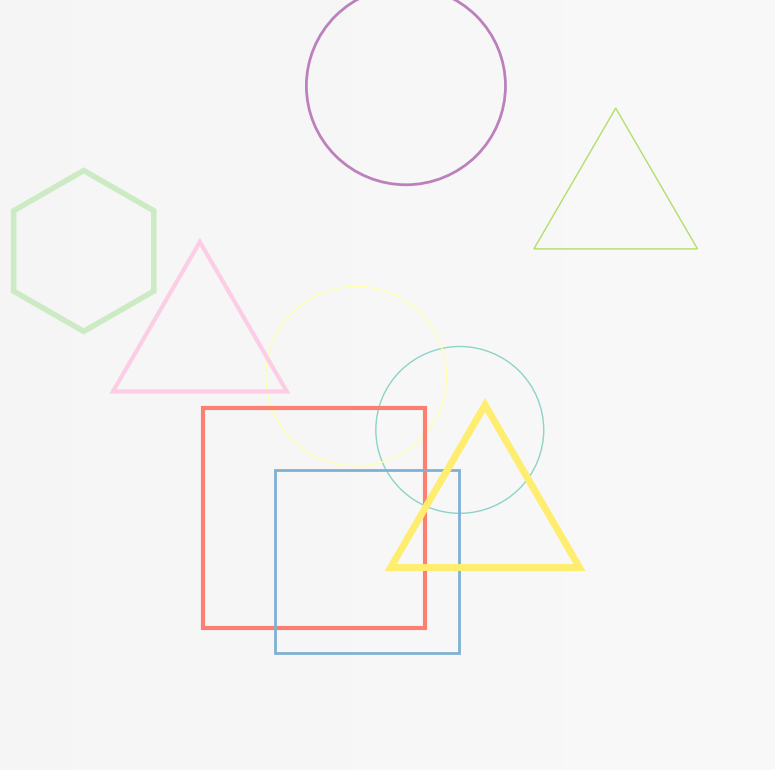[{"shape": "circle", "thickness": 0.5, "radius": 0.54, "center": [0.593, 0.442]}, {"shape": "circle", "thickness": 0.5, "radius": 0.58, "center": [0.46, 0.511]}, {"shape": "square", "thickness": 1.5, "radius": 0.71, "center": [0.405, 0.328]}, {"shape": "square", "thickness": 1, "radius": 0.59, "center": [0.473, 0.271]}, {"shape": "triangle", "thickness": 0.5, "radius": 0.61, "center": [0.794, 0.738]}, {"shape": "triangle", "thickness": 1.5, "radius": 0.65, "center": [0.258, 0.556]}, {"shape": "circle", "thickness": 1, "radius": 0.64, "center": [0.524, 0.888]}, {"shape": "hexagon", "thickness": 2, "radius": 0.52, "center": [0.108, 0.674]}, {"shape": "triangle", "thickness": 2.5, "radius": 0.7, "center": [0.626, 0.333]}]